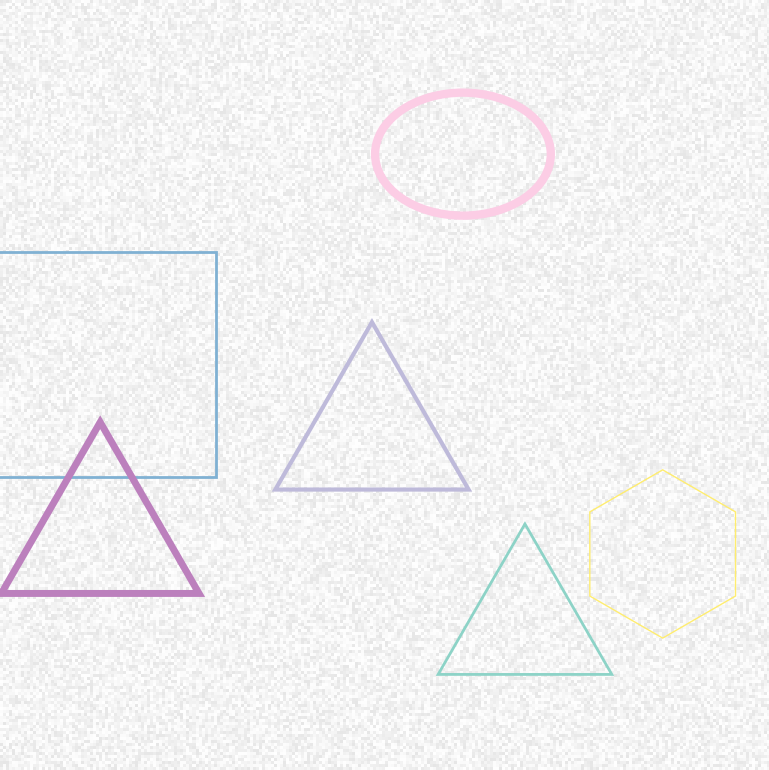[{"shape": "triangle", "thickness": 1, "radius": 0.65, "center": [0.682, 0.189]}, {"shape": "triangle", "thickness": 1.5, "radius": 0.72, "center": [0.483, 0.437]}, {"shape": "square", "thickness": 1, "radius": 0.73, "center": [0.134, 0.527]}, {"shape": "oval", "thickness": 3, "radius": 0.57, "center": [0.601, 0.8]}, {"shape": "triangle", "thickness": 2.5, "radius": 0.74, "center": [0.13, 0.303]}, {"shape": "hexagon", "thickness": 0.5, "radius": 0.55, "center": [0.861, 0.281]}]